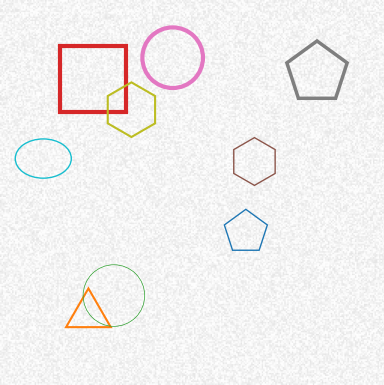[{"shape": "pentagon", "thickness": 1, "radius": 0.29, "center": [0.639, 0.398]}, {"shape": "triangle", "thickness": 1.5, "radius": 0.34, "center": [0.23, 0.184]}, {"shape": "circle", "thickness": 0.5, "radius": 0.4, "center": [0.296, 0.232]}, {"shape": "square", "thickness": 3, "radius": 0.42, "center": [0.241, 0.795]}, {"shape": "hexagon", "thickness": 1, "radius": 0.31, "center": [0.661, 0.58]}, {"shape": "circle", "thickness": 3, "radius": 0.39, "center": [0.448, 0.85]}, {"shape": "pentagon", "thickness": 2.5, "radius": 0.41, "center": [0.823, 0.811]}, {"shape": "hexagon", "thickness": 1.5, "radius": 0.35, "center": [0.341, 0.715]}, {"shape": "oval", "thickness": 1, "radius": 0.36, "center": [0.112, 0.588]}]